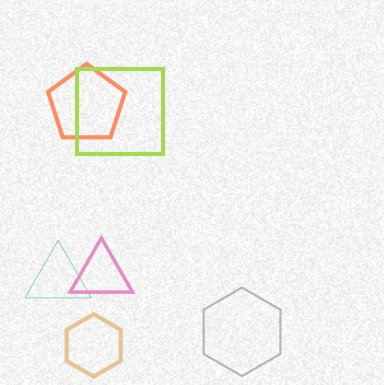[{"shape": "triangle", "thickness": 0.5, "radius": 0.5, "center": [0.151, 0.276]}, {"shape": "pentagon", "thickness": 3, "radius": 0.53, "center": [0.225, 0.729]}, {"shape": "triangle", "thickness": 2.5, "radius": 0.47, "center": [0.263, 0.288]}, {"shape": "square", "thickness": 3, "radius": 0.56, "center": [0.312, 0.71]}, {"shape": "hexagon", "thickness": 3, "radius": 0.41, "center": [0.243, 0.103]}, {"shape": "hexagon", "thickness": 1.5, "radius": 0.57, "center": [0.629, 0.138]}]